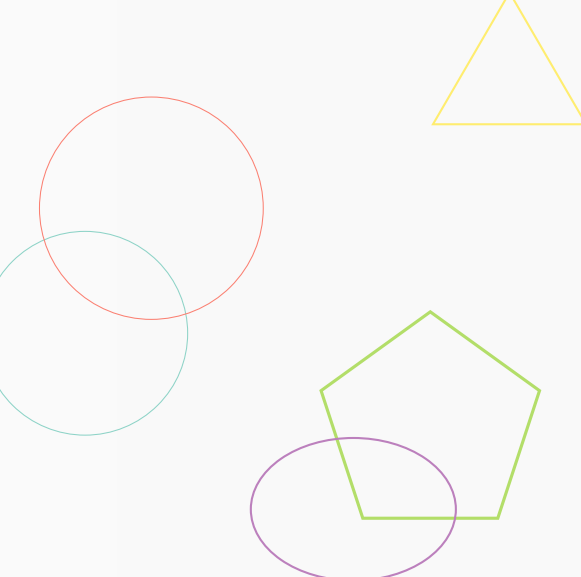[{"shape": "circle", "thickness": 0.5, "radius": 0.88, "center": [0.146, 0.422]}, {"shape": "circle", "thickness": 0.5, "radius": 0.96, "center": [0.26, 0.639]}, {"shape": "pentagon", "thickness": 1.5, "radius": 0.99, "center": [0.74, 0.262]}, {"shape": "oval", "thickness": 1, "radius": 0.88, "center": [0.608, 0.117]}, {"shape": "triangle", "thickness": 1, "radius": 0.76, "center": [0.877, 0.86]}]